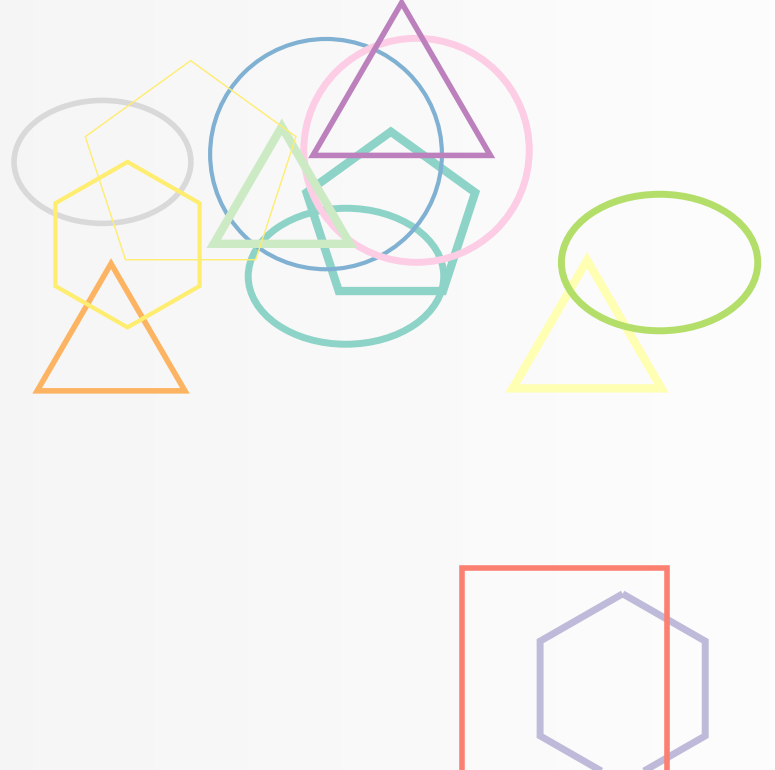[{"shape": "oval", "thickness": 2.5, "radius": 0.63, "center": [0.446, 0.641]}, {"shape": "pentagon", "thickness": 3, "radius": 0.57, "center": [0.504, 0.715]}, {"shape": "triangle", "thickness": 3, "radius": 0.55, "center": [0.758, 0.551]}, {"shape": "hexagon", "thickness": 2.5, "radius": 0.62, "center": [0.803, 0.106]}, {"shape": "square", "thickness": 2, "radius": 0.66, "center": [0.729, 0.13]}, {"shape": "circle", "thickness": 1.5, "radius": 0.75, "center": [0.421, 0.8]}, {"shape": "triangle", "thickness": 2, "radius": 0.55, "center": [0.143, 0.547]}, {"shape": "oval", "thickness": 2.5, "radius": 0.63, "center": [0.851, 0.659]}, {"shape": "circle", "thickness": 2.5, "radius": 0.73, "center": [0.537, 0.805]}, {"shape": "oval", "thickness": 2, "radius": 0.57, "center": [0.132, 0.79]}, {"shape": "triangle", "thickness": 2, "radius": 0.66, "center": [0.518, 0.864]}, {"shape": "triangle", "thickness": 3, "radius": 0.51, "center": [0.364, 0.734]}, {"shape": "hexagon", "thickness": 1.5, "radius": 0.54, "center": [0.165, 0.682]}, {"shape": "pentagon", "thickness": 0.5, "radius": 0.71, "center": [0.246, 0.778]}]